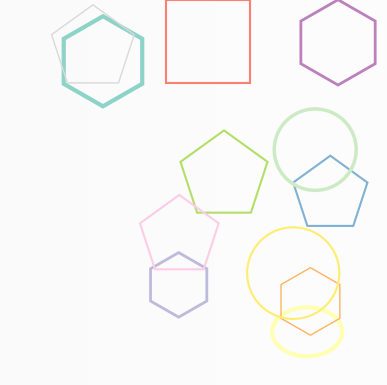[{"shape": "hexagon", "thickness": 3, "radius": 0.58, "center": [0.266, 0.841]}, {"shape": "oval", "thickness": 3, "radius": 0.45, "center": [0.793, 0.138]}, {"shape": "hexagon", "thickness": 2, "radius": 0.42, "center": [0.461, 0.26]}, {"shape": "square", "thickness": 1.5, "radius": 0.54, "center": [0.537, 0.892]}, {"shape": "pentagon", "thickness": 1.5, "radius": 0.5, "center": [0.852, 0.495]}, {"shape": "hexagon", "thickness": 1, "radius": 0.44, "center": [0.801, 0.217]}, {"shape": "pentagon", "thickness": 1.5, "radius": 0.59, "center": [0.578, 0.543]}, {"shape": "pentagon", "thickness": 1.5, "radius": 0.53, "center": [0.463, 0.387]}, {"shape": "pentagon", "thickness": 1, "radius": 0.56, "center": [0.24, 0.875]}, {"shape": "hexagon", "thickness": 2, "radius": 0.55, "center": [0.872, 0.89]}, {"shape": "circle", "thickness": 2.5, "radius": 0.53, "center": [0.813, 0.611]}, {"shape": "circle", "thickness": 1.5, "radius": 0.59, "center": [0.757, 0.291]}]